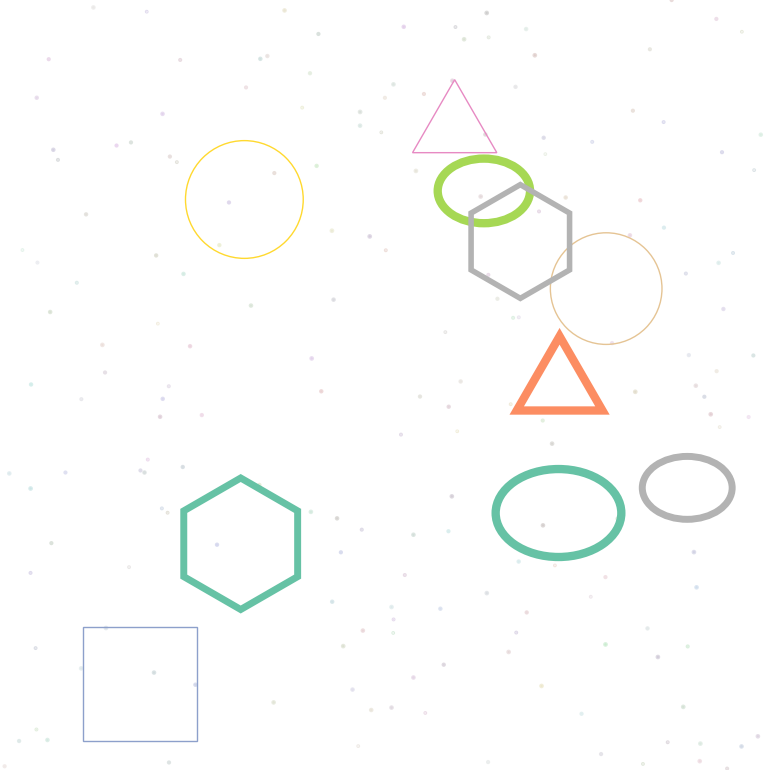[{"shape": "oval", "thickness": 3, "radius": 0.41, "center": [0.725, 0.334]}, {"shape": "hexagon", "thickness": 2.5, "radius": 0.43, "center": [0.313, 0.294]}, {"shape": "triangle", "thickness": 3, "radius": 0.32, "center": [0.727, 0.499]}, {"shape": "square", "thickness": 0.5, "radius": 0.37, "center": [0.182, 0.112]}, {"shape": "triangle", "thickness": 0.5, "radius": 0.32, "center": [0.59, 0.833]}, {"shape": "oval", "thickness": 3, "radius": 0.3, "center": [0.628, 0.752]}, {"shape": "circle", "thickness": 0.5, "radius": 0.38, "center": [0.317, 0.741]}, {"shape": "circle", "thickness": 0.5, "radius": 0.36, "center": [0.787, 0.625]}, {"shape": "oval", "thickness": 2.5, "radius": 0.29, "center": [0.892, 0.366]}, {"shape": "hexagon", "thickness": 2, "radius": 0.37, "center": [0.676, 0.686]}]